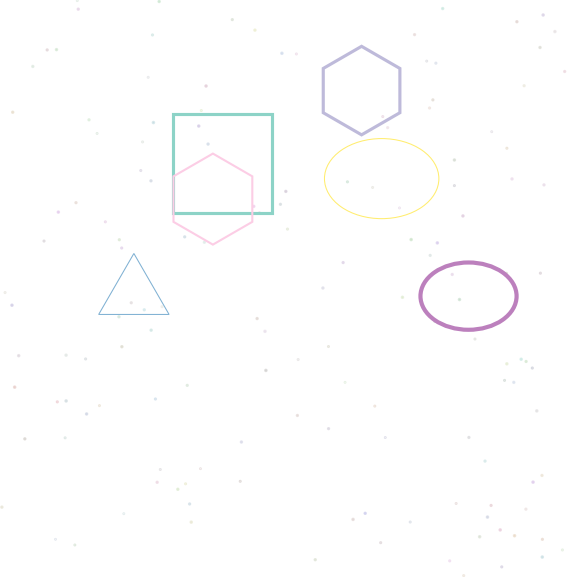[{"shape": "square", "thickness": 1.5, "radius": 0.43, "center": [0.385, 0.716]}, {"shape": "hexagon", "thickness": 1.5, "radius": 0.38, "center": [0.626, 0.842]}, {"shape": "triangle", "thickness": 0.5, "radius": 0.35, "center": [0.232, 0.49]}, {"shape": "hexagon", "thickness": 1, "radius": 0.39, "center": [0.369, 0.654]}, {"shape": "oval", "thickness": 2, "radius": 0.42, "center": [0.811, 0.486]}, {"shape": "oval", "thickness": 0.5, "radius": 0.5, "center": [0.661, 0.69]}]